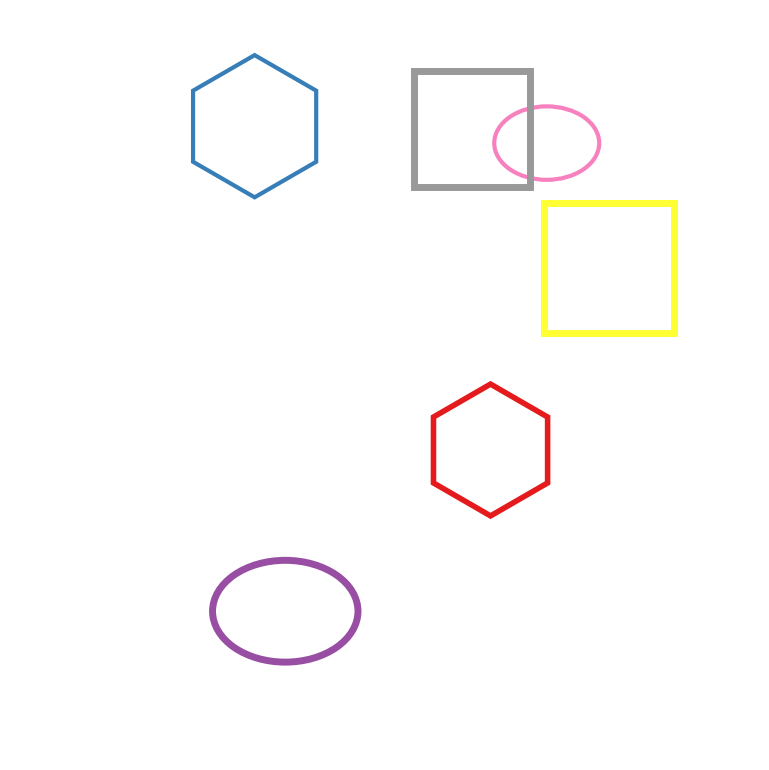[{"shape": "hexagon", "thickness": 2, "radius": 0.43, "center": [0.637, 0.416]}, {"shape": "hexagon", "thickness": 1.5, "radius": 0.46, "center": [0.331, 0.836]}, {"shape": "oval", "thickness": 2.5, "radius": 0.47, "center": [0.37, 0.206]}, {"shape": "square", "thickness": 2.5, "radius": 0.42, "center": [0.791, 0.652]}, {"shape": "oval", "thickness": 1.5, "radius": 0.34, "center": [0.71, 0.814]}, {"shape": "square", "thickness": 2.5, "radius": 0.38, "center": [0.614, 0.833]}]